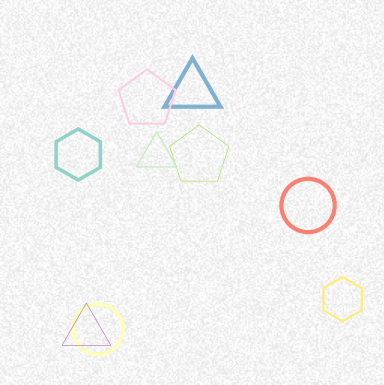[{"shape": "hexagon", "thickness": 2.5, "radius": 0.33, "center": [0.203, 0.599]}, {"shape": "circle", "thickness": 2.5, "radius": 0.33, "center": [0.255, 0.145]}, {"shape": "circle", "thickness": 3, "radius": 0.35, "center": [0.8, 0.466]}, {"shape": "triangle", "thickness": 3, "radius": 0.42, "center": [0.5, 0.765]}, {"shape": "pentagon", "thickness": 0.5, "radius": 0.4, "center": [0.517, 0.595]}, {"shape": "pentagon", "thickness": 1.5, "radius": 0.39, "center": [0.382, 0.742]}, {"shape": "triangle", "thickness": 0.5, "radius": 0.37, "center": [0.224, 0.14]}, {"shape": "triangle", "thickness": 1, "radius": 0.3, "center": [0.407, 0.597]}, {"shape": "hexagon", "thickness": 1.5, "radius": 0.29, "center": [0.89, 0.223]}]